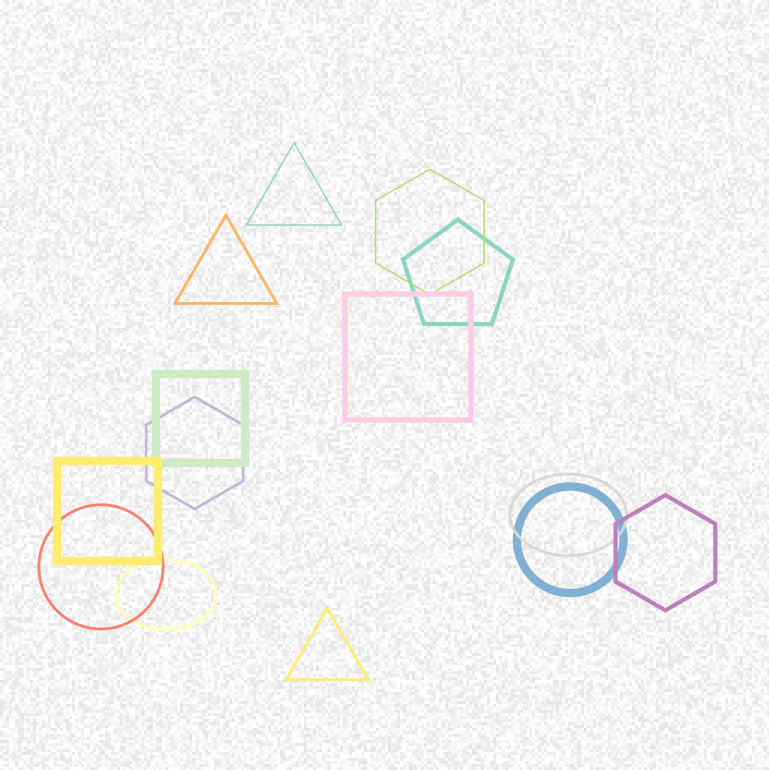[{"shape": "pentagon", "thickness": 1.5, "radius": 0.38, "center": [0.595, 0.64]}, {"shape": "triangle", "thickness": 0.5, "radius": 0.36, "center": [0.382, 0.743]}, {"shape": "oval", "thickness": 1, "radius": 0.33, "center": [0.216, 0.228]}, {"shape": "hexagon", "thickness": 1, "radius": 0.36, "center": [0.253, 0.412]}, {"shape": "circle", "thickness": 1, "radius": 0.4, "center": [0.131, 0.264]}, {"shape": "circle", "thickness": 3, "radius": 0.35, "center": [0.741, 0.299]}, {"shape": "triangle", "thickness": 1, "radius": 0.38, "center": [0.293, 0.644]}, {"shape": "hexagon", "thickness": 0.5, "radius": 0.41, "center": [0.558, 0.699]}, {"shape": "square", "thickness": 2, "radius": 0.41, "center": [0.53, 0.536]}, {"shape": "oval", "thickness": 1, "radius": 0.38, "center": [0.738, 0.331]}, {"shape": "hexagon", "thickness": 1.5, "radius": 0.37, "center": [0.864, 0.282]}, {"shape": "square", "thickness": 3, "radius": 0.29, "center": [0.261, 0.456]}, {"shape": "square", "thickness": 3, "radius": 0.33, "center": [0.14, 0.336]}, {"shape": "triangle", "thickness": 1, "radius": 0.31, "center": [0.425, 0.148]}]